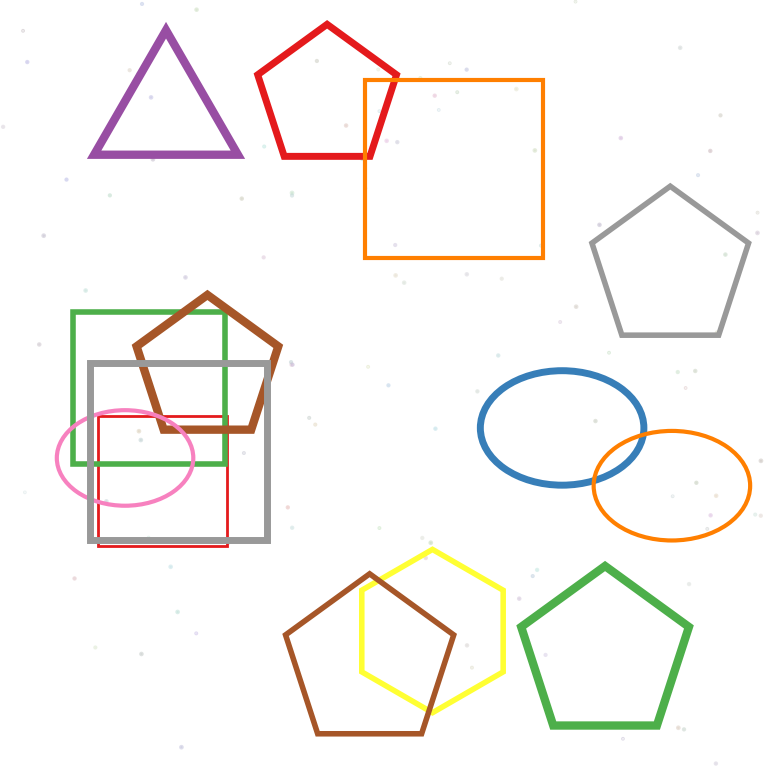[{"shape": "square", "thickness": 1, "radius": 0.42, "center": [0.211, 0.375]}, {"shape": "pentagon", "thickness": 2.5, "radius": 0.47, "center": [0.425, 0.874]}, {"shape": "oval", "thickness": 2.5, "radius": 0.53, "center": [0.73, 0.444]}, {"shape": "pentagon", "thickness": 3, "radius": 0.57, "center": [0.786, 0.15]}, {"shape": "square", "thickness": 2, "radius": 0.5, "center": [0.193, 0.496]}, {"shape": "triangle", "thickness": 3, "radius": 0.54, "center": [0.216, 0.853]}, {"shape": "oval", "thickness": 1.5, "radius": 0.51, "center": [0.873, 0.369]}, {"shape": "square", "thickness": 1.5, "radius": 0.58, "center": [0.589, 0.781]}, {"shape": "hexagon", "thickness": 2, "radius": 0.53, "center": [0.562, 0.18]}, {"shape": "pentagon", "thickness": 3, "radius": 0.48, "center": [0.269, 0.52]}, {"shape": "pentagon", "thickness": 2, "radius": 0.57, "center": [0.48, 0.14]}, {"shape": "oval", "thickness": 1.5, "radius": 0.44, "center": [0.162, 0.405]}, {"shape": "pentagon", "thickness": 2, "radius": 0.53, "center": [0.87, 0.651]}, {"shape": "square", "thickness": 2.5, "radius": 0.58, "center": [0.232, 0.414]}]